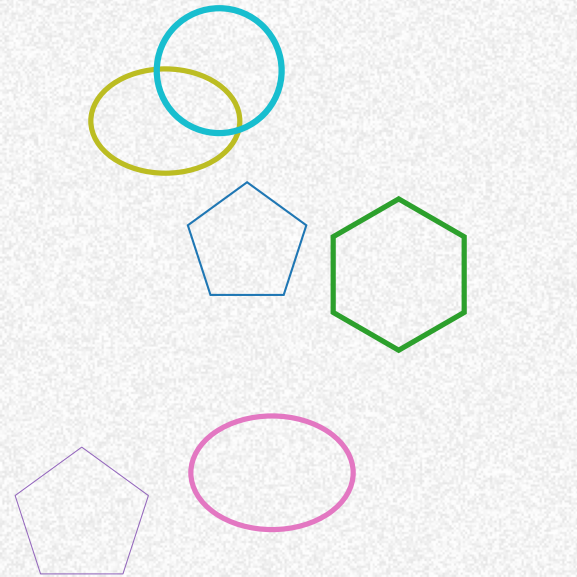[{"shape": "pentagon", "thickness": 1, "radius": 0.54, "center": [0.428, 0.576]}, {"shape": "hexagon", "thickness": 2.5, "radius": 0.65, "center": [0.69, 0.524]}, {"shape": "pentagon", "thickness": 0.5, "radius": 0.61, "center": [0.142, 0.104]}, {"shape": "oval", "thickness": 2.5, "radius": 0.7, "center": [0.471, 0.18]}, {"shape": "oval", "thickness": 2.5, "radius": 0.64, "center": [0.286, 0.79]}, {"shape": "circle", "thickness": 3, "radius": 0.54, "center": [0.38, 0.877]}]